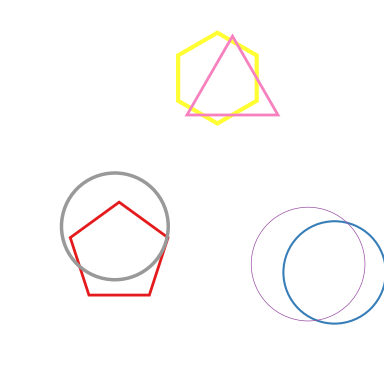[{"shape": "pentagon", "thickness": 2, "radius": 0.67, "center": [0.309, 0.341]}, {"shape": "circle", "thickness": 1.5, "radius": 0.66, "center": [0.869, 0.292]}, {"shape": "circle", "thickness": 0.5, "radius": 0.74, "center": [0.8, 0.314]}, {"shape": "hexagon", "thickness": 3, "radius": 0.59, "center": [0.565, 0.797]}, {"shape": "triangle", "thickness": 2, "radius": 0.68, "center": [0.604, 0.77]}, {"shape": "circle", "thickness": 2.5, "radius": 0.69, "center": [0.298, 0.412]}]